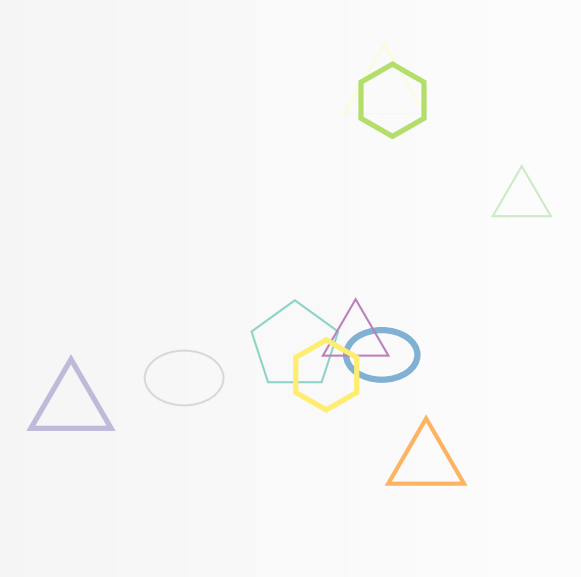[{"shape": "pentagon", "thickness": 1, "radius": 0.39, "center": [0.507, 0.401]}, {"shape": "triangle", "thickness": 0.5, "radius": 0.4, "center": [0.661, 0.843]}, {"shape": "triangle", "thickness": 2.5, "radius": 0.4, "center": [0.122, 0.297]}, {"shape": "oval", "thickness": 3, "radius": 0.31, "center": [0.657, 0.385]}, {"shape": "triangle", "thickness": 2, "radius": 0.38, "center": [0.733, 0.199]}, {"shape": "hexagon", "thickness": 2.5, "radius": 0.31, "center": [0.675, 0.826]}, {"shape": "oval", "thickness": 1, "radius": 0.34, "center": [0.317, 0.345]}, {"shape": "triangle", "thickness": 1, "radius": 0.33, "center": [0.612, 0.416]}, {"shape": "triangle", "thickness": 1, "radius": 0.29, "center": [0.898, 0.654]}, {"shape": "hexagon", "thickness": 2.5, "radius": 0.3, "center": [0.561, 0.35]}]